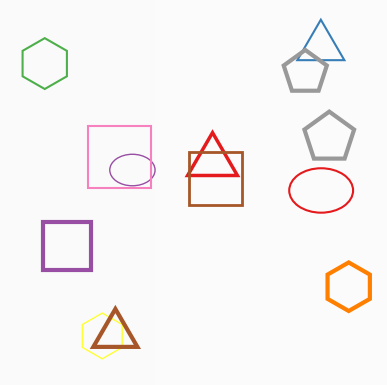[{"shape": "oval", "thickness": 1.5, "radius": 0.41, "center": [0.829, 0.505]}, {"shape": "triangle", "thickness": 2.5, "radius": 0.37, "center": [0.548, 0.581]}, {"shape": "triangle", "thickness": 1.5, "radius": 0.35, "center": [0.828, 0.879]}, {"shape": "hexagon", "thickness": 1.5, "radius": 0.33, "center": [0.115, 0.835]}, {"shape": "oval", "thickness": 1, "radius": 0.29, "center": [0.342, 0.558]}, {"shape": "square", "thickness": 3, "radius": 0.31, "center": [0.173, 0.361]}, {"shape": "hexagon", "thickness": 3, "radius": 0.32, "center": [0.9, 0.255]}, {"shape": "hexagon", "thickness": 1, "radius": 0.3, "center": [0.264, 0.127]}, {"shape": "triangle", "thickness": 3, "radius": 0.33, "center": [0.298, 0.132]}, {"shape": "square", "thickness": 2, "radius": 0.34, "center": [0.556, 0.536]}, {"shape": "square", "thickness": 1.5, "radius": 0.4, "center": [0.309, 0.591]}, {"shape": "pentagon", "thickness": 3, "radius": 0.29, "center": [0.788, 0.812]}, {"shape": "pentagon", "thickness": 3, "radius": 0.34, "center": [0.85, 0.643]}]